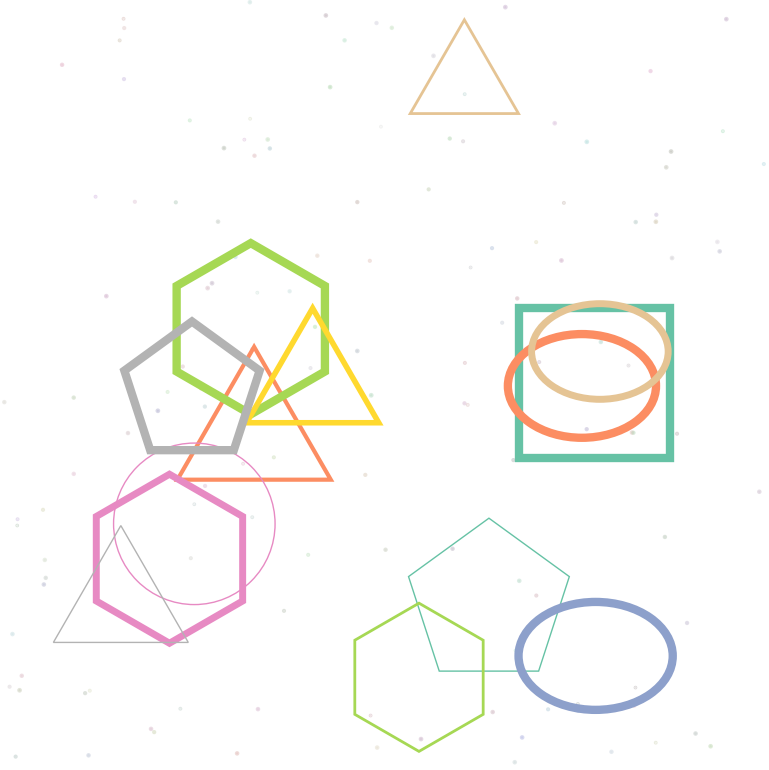[{"shape": "pentagon", "thickness": 0.5, "radius": 0.55, "center": [0.635, 0.217]}, {"shape": "square", "thickness": 3, "radius": 0.49, "center": [0.772, 0.503]}, {"shape": "triangle", "thickness": 1.5, "radius": 0.57, "center": [0.33, 0.435]}, {"shape": "oval", "thickness": 3, "radius": 0.48, "center": [0.756, 0.499]}, {"shape": "oval", "thickness": 3, "radius": 0.5, "center": [0.774, 0.148]}, {"shape": "circle", "thickness": 0.5, "radius": 0.52, "center": [0.252, 0.32]}, {"shape": "hexagon", "thickness": 2.5, "radius": 0.55, "center": [0.22, 0.274]}, {"shape": "hexagon", "thickness": 1, "radius": 0.48, "center": [0.544, 0.12]}, {"shape": "hexagon", "thickness": 3, "radius": 0.56, "center": [0.326, 0.573]}, {"shape": "triangle", "thickness": 2, "radius": 0.5, "center": [0.406, 0.501]}, {"shape": "triangle", "thickness": 1, "radius": 0.41, "center": [0.603, 0.893]}, {"shape": "oval", "thickness": 2.5, "radius": 0.44, "center": [0.779, 0.544]}, {"shape": "pentagon", "thickness": 3, "radius": 0.46, "center": [0.249, 0.49]}, {"shape": "triangle", "thickness": 0.5, "radius": 0.51, "center": [0.157, 0.216]}]